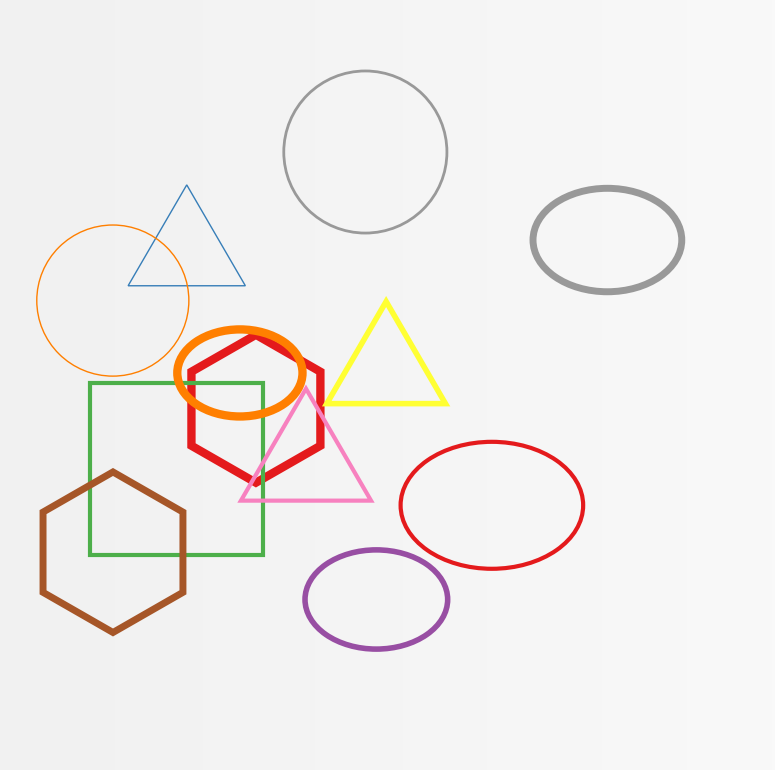[{"shape": "hexagon", "thickness": 3, "radius": 0.48, "center": [0.33, 0.469]}, {"shape": "oval", "thickness": 1.5, "radius": 0.59, "center": [0.635, 0.344]}, {"shape": "triangle", "thickness": 0.5, "radius": 0.44, "center": [0.241, 0.673]}, {"shape": "square", "thickness": 1.5, "radius": 0.56, "center": [0.227, 0.391]}, {"shape": "oval", "thickness": 2, "radius": 0.46, "center": [0.486, 0.221]}, {"shape": "oval", "thickness": 3, "radius": 0.4, "center": [0.31, 0.516]}, {"shape": "circle", "thickness": 0.5, "radius": 0.49, "center": [0.146, 0.61]}, {"shape": "triangle", "thickness": 2, "radius": 0.44, "center": [0.498, 0.52]}, {"shape": "hexagon", "thickness": 2.5, "radius": 0.52, "center": [0.146, 0.283]}, {"shape": "triangle", "thickness": 1.5, "radius": 0.48, "center": [0.395, 0.398]}, {"shape": "oval", "thickness": 2.5, "radius": 0.48, "center": [0.784, 0.688]}, {"shape": "circle", "thickness": 1, "radius": 0.53, "center": [0.471, 0.803]}]